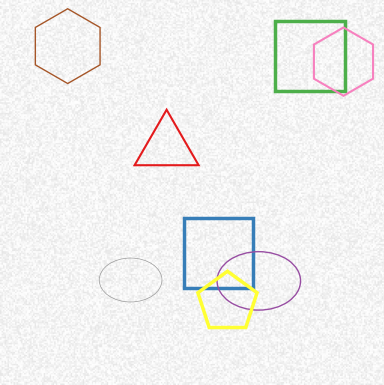[{"shape": "triangle", "thickness": 1.5, "radius": 0.48, "center": [0.433, 0.619]}, {"shape": "square", "thickness": 2.5, "radius": 0.45, "center": [0.568, 0.343]}, {"shape": "square", "thickness": 2.5, "radius": 0.45, "center": [0.805, 0.854]}, {"shape": "oval", "thickness": 1, "radius": 0.54, "center": [0.672, 0.27]}, {"shape": "pentagon", "thickness": 2.5, "radius": 0.4, "center": [0.591, 0.215]}, {"shape": "hexagon", "thickness": 1, "radius": 0.49, "center": [0.176, 0.88]}, {"shape": "hexagon", "thickness": 1.5, "radius": 0.44, "center": [0.892, 0.84]}, {"shape": "oval", "thickness": 0.5, "radius": 0.41, "center": [0.339, 0.273]}]